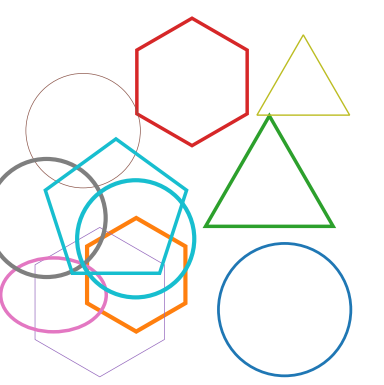[{"shape": "circle", "thickness": 2, "radius": 0.86, "center": [0.739, 0.196]}, {"shape": "hexagon", "thickness": 3, "radius": 0.74, "center": [0.354, 0.286]}, {"shape": "triangle", "thickness": 2.5, "radius": 0.96, "center": [0.7, 0.508]}, {"shape": "hexagon", "thickness": 2.5, "radius": 0.83, "center": [0.499, 0.787]}, {"shape": "hexagon", "thickness": 0.5, "radius": 0.97, "center": [0.259, 0.215]}, {"shape": "circle", "thickness": 0.5, "radius": 0.74, "center": [0.216, 0.661]}, {"shape": "oval", "thickness": 2.5, "radius": 0.69, "center": [0.139, 0.234]}, {"shape": "circle", "thickness": 3, "radius": 0.77, "center": [0.121, 0.434]}, {"shape": "triangle", "thickness": 1, "radius": 0.7, "center": [0.788, 0.77]}, {"shape": "circle", "thickness": 3, "radius": 0.76, "center": [0.352, 0.38]}, {"shape": "pentagon", "thickness": 2.5, "radius": 0.96, "center": [0.301, 0.446]}]